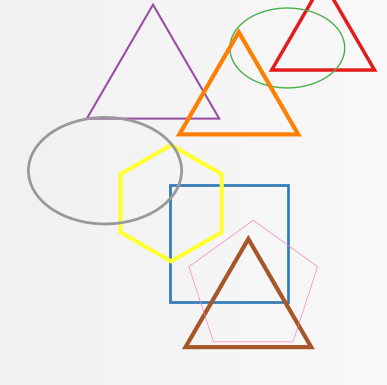[{"shape": "triangle", "thickness": 2.5, "radius": 0.77, "center": [0.834, 0.895]}, {"shape": "square", "thickness": 2, "radius": 0.76, "center": [0.591, 0.368]}, {"shape": "oval", "thickness": 1, "radius": 0.74, "center": [0.741, 0.875]}, {"shape": "triangle", "thickness": 1.5, "radius": 0.99, "center": [0.395, 0.791]}, {"shape": "triangle", "thickness": 3, "radius": 0.89, "center": [0.616, 0.739]}, {"shape": "hexagon", "thickness": 3, "radius": 0.75, "center": [0.442, 0.472]}, {"shape": "triangle", "thickness": 3, "radius": 0.94, "center": [0.641, 0.192]}, {"shape": "pentagon", "thickness": 0.5, "radius": 0.87, "center": [0.654, 0.253]}, {"shape": "oval", "thickness": 2, "radius": 0.99, "center": [0.271, 0.557]}]